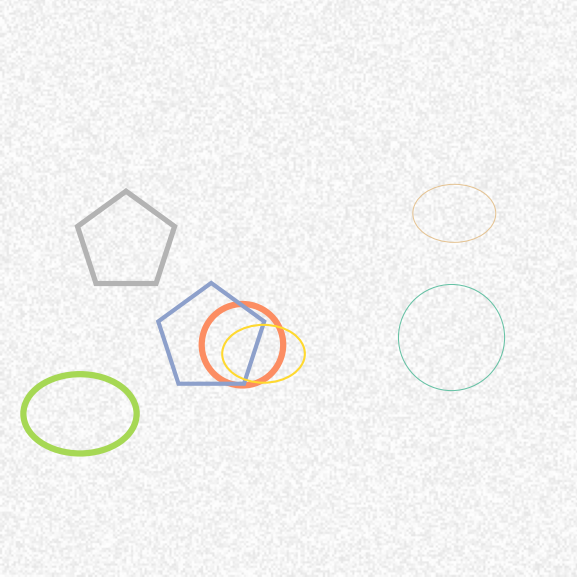[{"shape": "circle", "thickness": 0.5, "radius": 0.46, "center": [0.782, 0.415]}, {"shape": "circle", "thickness": 3, "radius": 0.35, "center": [0.42, 0.402]}, {"shape": "pentagon", "thickness": 2, "radius": 0.48, "center": [0.366, 0.413]}, {"shape": "oval", "thickness": 3, "radius": 0.49, "center": [0.139, 0.283]}, {"shape": "oval", "thickness": 1, "radius": 0.36, "center": [0.456, 0.387]}, {"shape": "oval", "thickness": 0.5, "radius": 0.36, "center": [0.787, 0.63]}, {"shape": "pentagon", "thickness": 2.5, "radius": 0.44, "center": [0.218, 0.58]}]